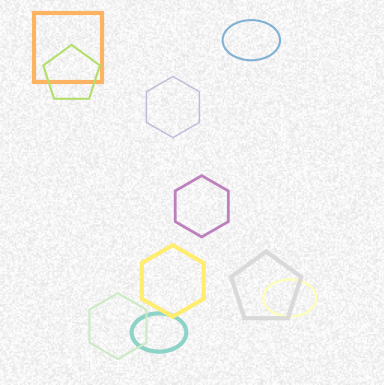[{"shape": "oval", "thickness": 3, "radius": 0.36, "center": [0.413, 0.136]}, {"shape": "oval", "thickness": 1.5, "radius": 0.34, "center": [0.753, 0.226]}, {"shape": "hexagon", "thickness": 1, "radius": 0.4, "center": [0.449, 0.722]}, {"shape": "oval", "thickness": 1.5, "radius": 0.37, "center": [0.653, 0.896]}, {"shape": "square", "thickness": 3, "radius": 0.45, "center": [0.177, 0.877]}, {"shape": "pentagon", "thickness": 1.5, "radius": 0.39, "center": [0.186, 0.806]}, {"shape": "pentagon", "thickness": 3, "radius": 0.48, "center": [0.691, 0.251]}, {"shape": "hexagon", "thickness": 2, "radius": 0.4, "center": [0.524, 0.464]}, {"shape": "hexagon", "thickness": 1.5, "radius": 0.43, "center": [0.306, 0.153]}, {"shape": "hexagon", "thickness": 3, "radius": 0.46, "center": [0.449, 0.27]}]